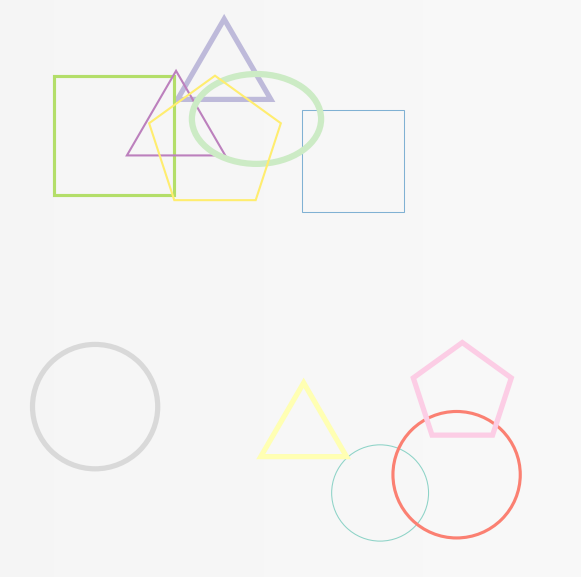[{"shape": "circle", "thickness": 0.5, "radius": 0.42, "center": [0.654, 0.146]}, {"shape": "triangle", "thickness": 2.5, "radius": 0.43, "center": [0.522, 0.251]}, {"shape": "triangle", "thickness": 2.5, "radius": 0.46, "center": [0.386, 0.873]}, {"shape": "circle", "thickness": 1.5, "radius": 0.55, "center": [0.786, 0.177]}, {"shape": "square", "thickness": 0.5, "radius": 0.44, "center": [0.607, 0.721]}, {"shape": "square", "thickness": 1.5, "radius": 0.52, "center": [0.196, 0.765]}, {"shape": "pentagon", "thickness": 2.5, "radius": 0.44, "center": [0.795, 0.317]}, {"shape": "circle", "thickness": 2.5, "radius": 0.54, "center": [0.164, 0.295]}, {"shape": "triangle", "thickness": 1, "radius": 0.49, "center": [0.303, 0.779]}, {"shape": "oval", "thickness": 3, "radius": 0.56, "center": [0.441, 0.793]}, {"shape": "pentagon", "thickness": 1, "radius": 0.6, "center": [0.37, 0.749]}]